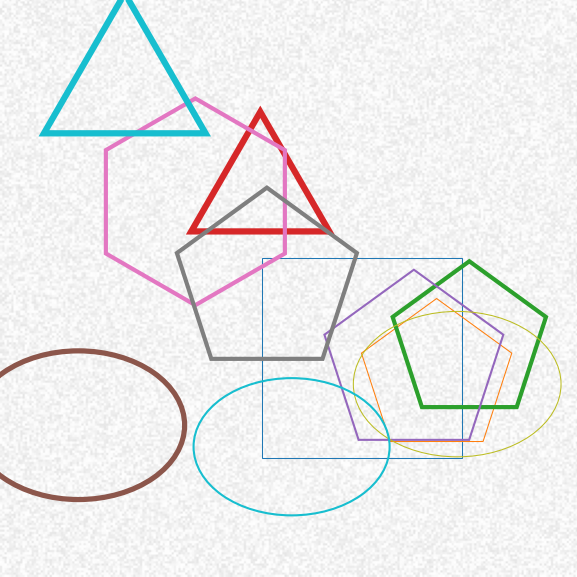[{"shape": "square", "thickness": 0.5, "radius": 0.86, "center": [0.626, 0.38]}, {"shape": "pentagon", "thickness": 0.5, "radius": 0.68, "center": [0.756, 0.345]}, {"shape": "pentagon", "thickness": 2, "radius": 0.7, "center": [0.813, 0.407]}, {"shape": "triangle", "thickness": 3, "radius": 0.69, "center": [0.451, 0.667]}, {"shape": "pentagon", "thickness": 1, "radius": 0.81, "center": [0.717, 0.369]}, {"shape": "oval", "thickness": 2.5, "radius": 0.92, "center": [0.136, 0.263]}, {"shape": "hexagon", "thickness": 2, "radius": 0.89, "center": [0.338, 0.65]}, {"shape": "pentagon", "thickness": 2, "radius": 0.82, "center": [0.462, 0.51]}, {"shape": "oval", "thickness": 0.5, "radius": 0.9, "center": [0.792, 0.334]}, {"shape": "triangle", "thickness": 3, "radius": 0.81, "center": [0.216, 0.849]}, {"shape": "oval", "thickness": 1, "radius": 0.85, "center": [0.505, 0.226]}]